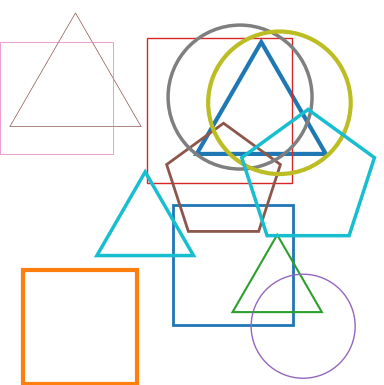[{"shape": "triangle", "thickness": 3, "radius": 0.97, "center": [0.679, 0.697]}, {"shape": "square", "thickness": 2, "radius": 0.78, "center": [0.605, 0.312]}, {"shape": "square", "thickness": 3, "radius": 0.74, "center": [0.209, 0.15]}, {"shape": "triangle", "thickness": 1.5, "radius": 0.67, "center": [0.72, 0.256]}, {"shape": "square", "thickness": 1, "radius": 0.95, "center": [0.57, 0.713]}, {"shape": "circle", "thickness": 1, "radius": 0.68, "center": [0.787, 0.153]}, {"shape": "pentagon", "thickness": 2, "radius": 0.78, "center": [0.581, 0.525]}, {"shape": "triangle", "thickness": 0.5, "radius": 0.98, "center": [0.196, 0.77]}, {"shape": "square", "thickness": 0.5, "radius": 0.73, "center": [0.147, 0.746]}, {"shape": "circle", "thickness": 2.5, "radius": 0.93, "center": [0.624, 0.748]}, {"shape": "circle", "thickness": 3, "radius": 0.93, "center": [0.726, 0.733]}, {"shape": "triangle", "thickness": 2.5, "radius": 0.72, "center": [0.377, 0.409]}, {"shape": "pentagon", "thickness": 2.5, "radius": 0.91, "center": [0.8, 0.535]}]